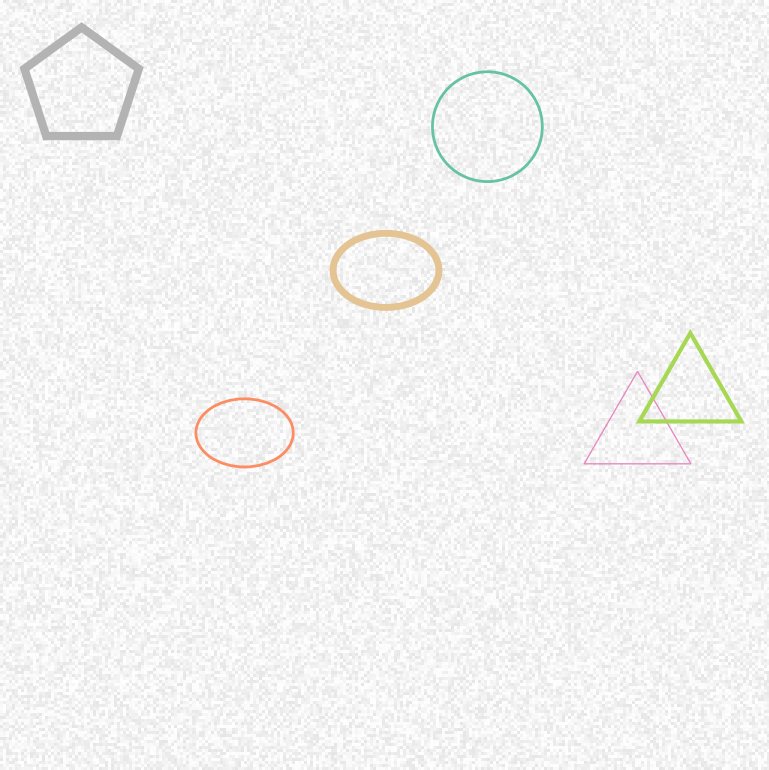[{"shape": "circle", "thickness": 1, "radius": 0.36, "center": [0.633, 0.835]}, {"shape": "oval", "thickness": 1, "radius": 0.32, "center": [0.318, 0.438]}, {"shape": "triangle", "thickness": 0.5, "radius": 0.4, "center": [0.828, 0.438]}, {"shape": "triangle", "thickness": 1.5, "radius": 0.38, "center": [0.897, 0.491]}, {"shape": "oval", "thickness": 2.5, "radius": 0.34, "center": [0.501, 0.649]}, {"shape": "pentagon", "thickness": 3, "radius": 0.39, "center": [0.106, 0.886]}]